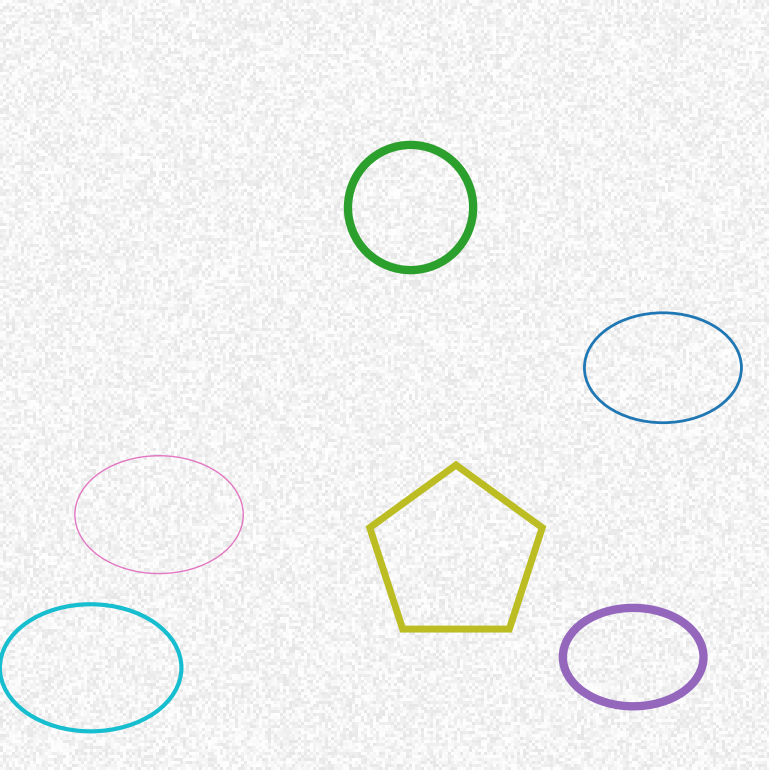[{"shape": "oval", "thickness": 1, "radius": 0.51, "center": [0.861, 0.522]}, {"shape": "circle", "thickness": 3, "radius": 0.41, "center": [0.533, 0.73]}, {"shape": "oval", "thickness": 3, "radius": 0.46, "center": [0.822, 0.147]}, {"shape": "oval", "thickness": 0.5, "radius": 0.55, "center": [0.207, 0.332]}, {"shape": "pentagon", "thickness": 2.5, "radius": 0.59, "center": [0.592, 0.278]}, {"shape": "oval", "thickness": 1.5, "radius": 0.59, "center": [0.118, 0.133]}]